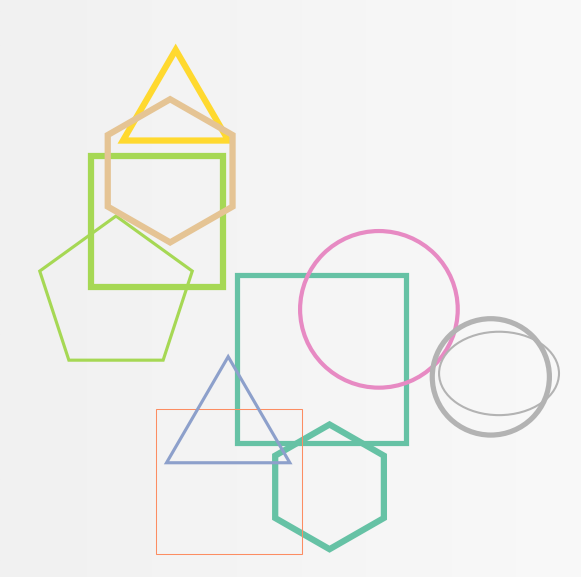[{"shape": "square", "thickness": 2.5, "radius": 0.73, "center": [0.553, 0.378]}, {"shape": "hexagon", "thickness": 3, "radius": 0.54, "center": [0.567, 0.156]}, {"shape": "square", "thickness": 0.5, "radius": 0.63, "center": [0.394, 0.165]}, {"shape": "triangle", "thickness": 1.5, "radius": 0.61, "center": [0.393, 0.259]}, {"shape": "circle", "thickness": 2, "radius": 0.68, "center": [0.652, 0.463]}, {"shape": "pentagon", "thickness": 1.5, "radius": 0.69, "center": [0.2, 0.487]}, {"shape": "square", "thickness": 3, "radius": 0.57, "center": [0.27, 0.616]}, {"shape": "triangle", "thickness": 3, "radius": 0.52, "center": [0.302, 0.808]}, {"shape": "hexagon", "thickness": 3, "radius": 0.62, "center": [0.293, 0.703]}, {"shape": "oval", "thickness": 1, "radius": 0.52, "center": [0.859, 0.352]}, {"shape": "circle", "thickness": 2.5, "radius": 0.5, "center": [0.844, 0.347]}]